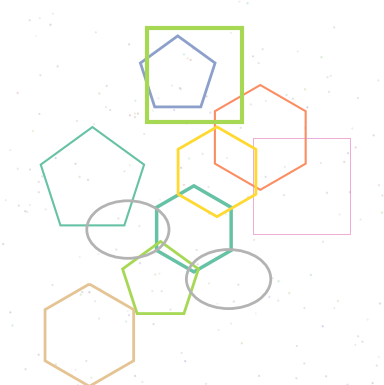[{"shape": "pentagon", "thickness": 1.5, "radius": 0.71, "center": [0.24, 0.529]}, {"shape": "hexagon", "thickness": 2.5, "radius": 0.56, "center": [0.504, 0.406]}, {"shape": "hexagon", "thickness": 1.5, "radius": 0.68, "center": [0.676, 0.643]}, {"shape": "pentagon", "thickness": 2, "radius": 0.51, "center": [0.462, 0.805]}, {"shape": "square", "thickness": 0.5, "radius": 0.62, "center": [0.783, 0.518]}, {"shape": "pentagon", "thickness": 2, "radius": 0.52, "center": [0.417, 0.269]}, {"shape": "square", "thickness": 3, "radius": 0.62, "center": [0.505, 0.805]}, {"shape": "hexagon", "thickness": 2, "radius": 0.58, "center": [0.564, 0.554]}, {"shape": "hexagon", "thickness": 2, "radius": 0.66, "center": [0.232, 0.129]}, {"shape": "oval", "thickness": 2, "radius": 0.53, "center": [0.332, 0.404]}, {"shape": "oval", "thickness": 2, "radius": 0.55, "center": [0.594, 0.275]}]